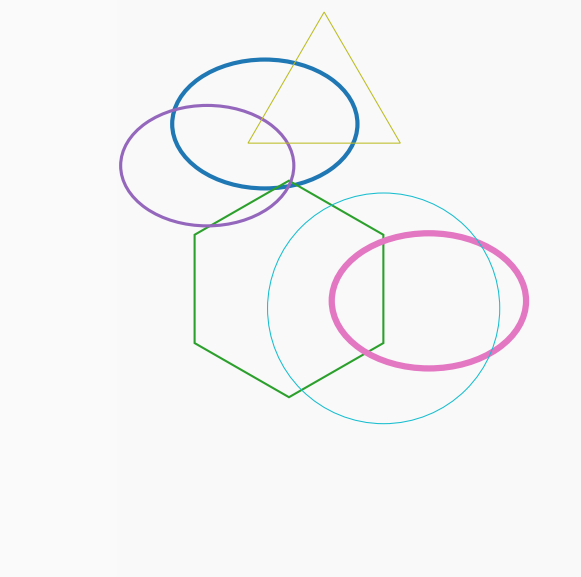[{"shape": "oval", "thickness": 2, "radius": 0.8, "center": [0.456, 0.784]}, {"shape": "hexagon", "thickness": 1, "radius": 0.94, "center": [0.497, 0.499]}, {"shape": "oval", "thickness": 1.5, "radius": 0.74, "center": [0.357, 0.712]}, {"shape": "oval", "thickness": 3, "radius": 0.84, "center": [0.738, 0.478]}, {"shape": "triangle", "thickness": 0.5, "radius": 0.76, "center": [0.558, 0.827]}, {"shape": "circle", "thickness": 0.5, "radius": 1.0, "center": [0.66, 0.465]}]